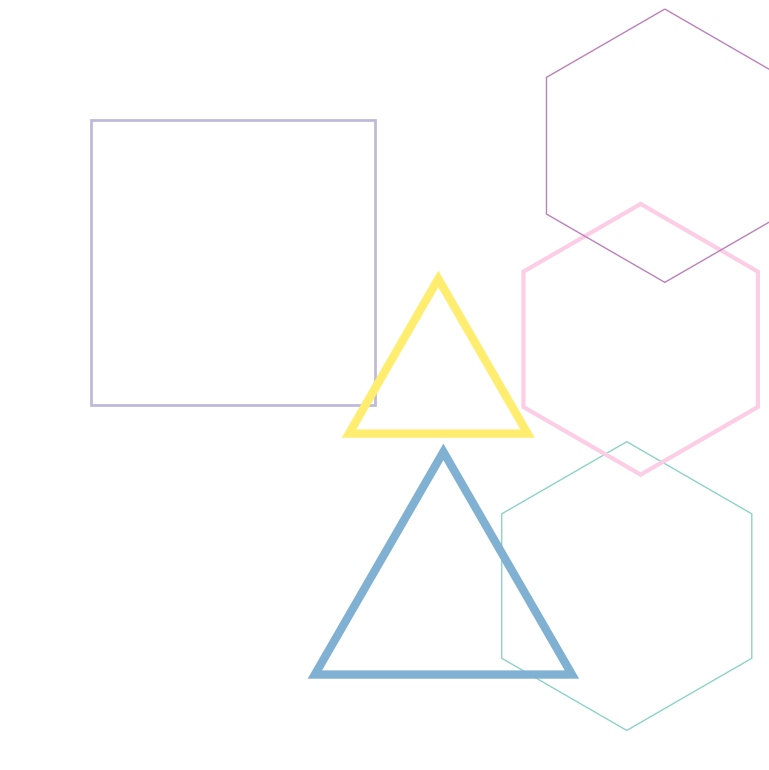[{"shape": "hexagon", "thickness": 0.5, "radius": 0.94, "center": [0.814, 0.239]}, {"shape": "square", "thickness": 1, "radius": 0.92, "center": [0.303, 0.659]}, {"shape": "triangle", "thickness": 3, "radius": 0.96, "center": [0.576, 0.22]}, {"shape": "hexagon", "thickness": 1.5, "radius": 0.88, "center": [0.832, 0.559]}, {"shape": "hexagon", "thickness": 0.5, "radius": 0.89, "center": [0.863, 0.811]}, {"shape": "triangle", "thickness": 3, "radius": 0.67, "center": [0.569, 0.504]}]